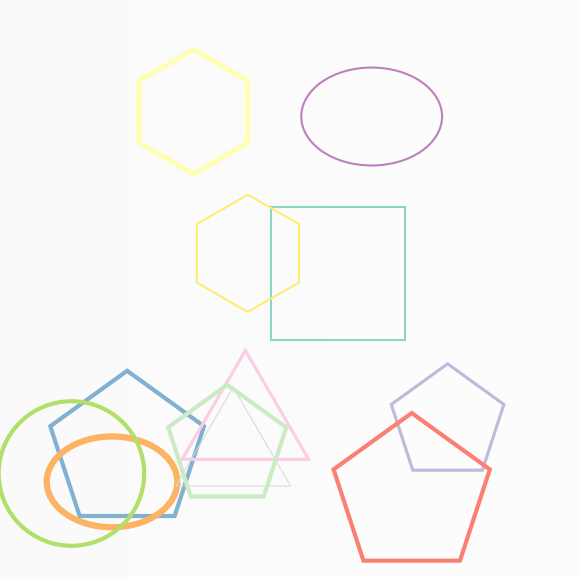[{"shape": "square", "thickness": 1, "radius": 0.58, "center": [0.581, 0.525]}, {"shape": "hexagon", "thickness": 2.5, "radius": 0.54, "center": [0.333, 0.806]}, {"shape": "pentagon", "thickness": 1.5, "radius": 0.51, "center": [0.77, 0.267]}, {"shape": "pentagon", "thickness": 2, "radius": 0.71, "center": [0.708, 0.143]}, {"shape": "pentagon", "thickness": 2, "radius": 0.7, "center": [0.219, 0.218]}, {"shape": "oval", "thickness": 3, "radius": 0.56, "center": [0.193, 0.165]}, {"shape": "circle", "thickness": 2, "radius": 0.63, "center": [0.123, 0.179]}, {"shape": "triangle", "thickness": 1.5, "radius": 0.63, "center": [0.422, 0.267]}, {"shape": "triangle", "thickness": 0.5, "radius": 0.57, "center": [0.401, 0.215]}, {"shape": "oval", "thickness": 1, "radius": 0.61, "center": [0.639, 0.797]}, {"shape": "pentagon", "thickness": 2, "radius": 0.53, "center": [0.391, 0.226]}, {"shape": "hexagon", "thickness": 1, "radius": 0.51, "center": [0.426, 0.56]}]